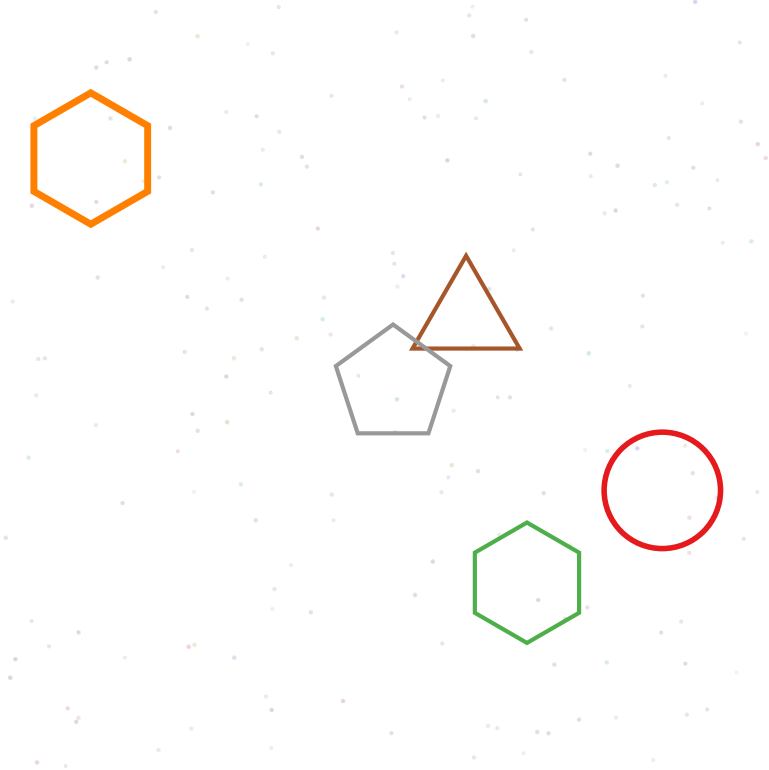[{"shape": "circle", "thickness": 2, "radius": 0.38, "center": [0.86, 0.363]}, {"shape": "hexagon", "thickness": 1.5, "radius": 0.39, "center": [0.684, 0.243]}, {"shape": "hexagon", "thickness": 2.5, "radius": 0.43, "center": [0.118, 0.794]}, {"shape": "triangle", "thickness": 1.5, "radius": 0.4, "center": [0.605, 0.587]}, {"shape": "pentagon", "thickness": 1.5, "radius": 0.39, "center": [0.51, 0.5]}]